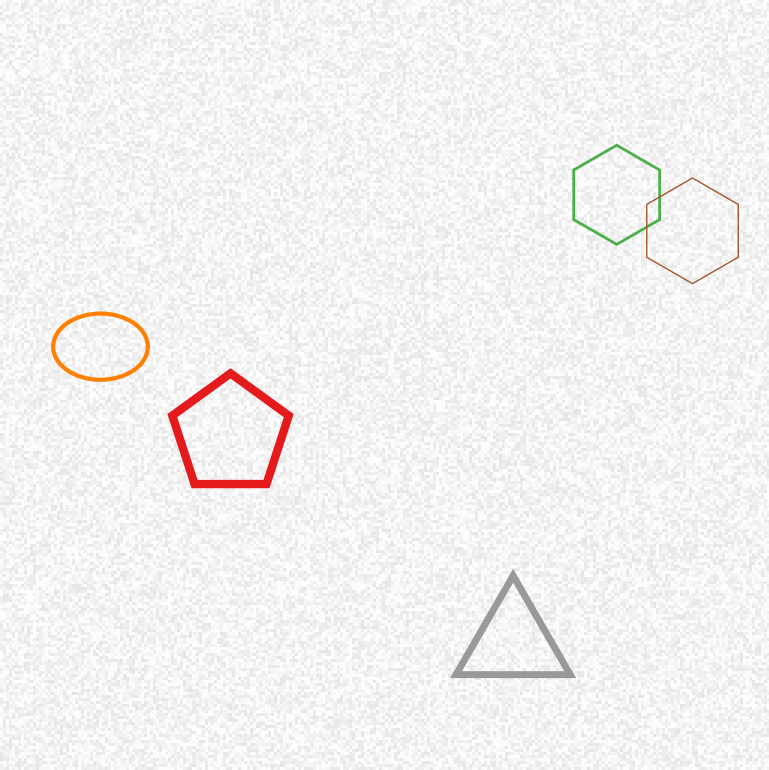[{"shape": "pentagon", "thickness": 3, "radius": 0.4, "center": [0.299, 0.436]}, {"shape": "hexagon", "thickness": 1, "radius": 0.32, "center": [0.801, 0.747]}, {"shape": "oval", "thickness": 1.5, "radius": 0.31, "center": [0.131, 0.55]}, {"shape": "hexagon", "thickness": 0.5, "radius": 0.34, "center": [0.899, 0.7]}, {"shape": "triangle", "thickness": 2.5, "radius": 0.43, "center": [0.666, 0.167]}]